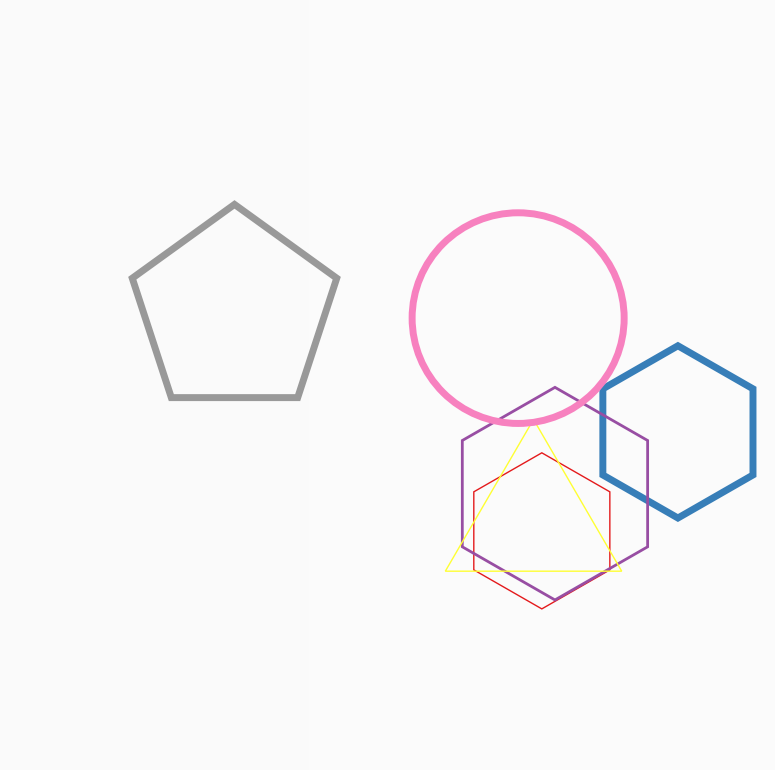[{"shape": "hexagon", "thickness": 0.5, "radius": 0.51, "center": [0.699, 0.311]}, {"shape": "hexagon", "thickness": 2.5, "radius": 0.56, "center": [0.875, 0.439]}, {"shape": "hexagon", "thickness": 1, "radius": 0.69, "center": [0.716, 0.359]}, {"shape": "triangle", "thickness": 0.5, "radius": 0.66, "center": [0.688, 0.324]}, {"shape": "circle", "thickness": 2.5, "radius": 0.68, "center": [0.669, 0.587]}, {"shape": "pentagon", "thickness": 2.5, "radius": 0.69, "center": [0.303, 0.596]}]